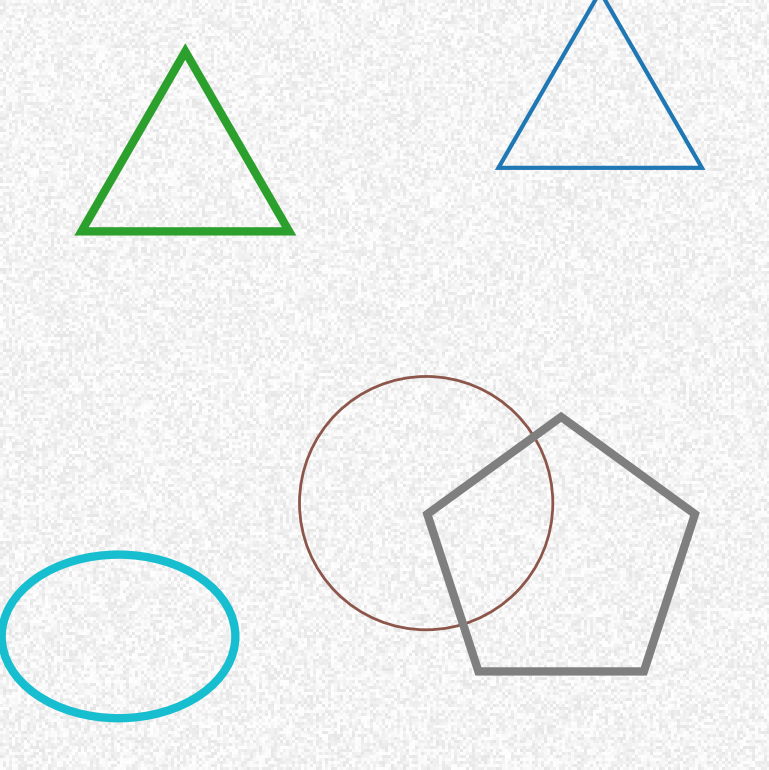[{"shape": "triangle", "thickness": 1.5, "radius": 0.76, "center": [0.779, 0.858]}, {"shape": "triangle", "thickness": 3, "radius": 0.78, "center": [0.241, 0.777]}, {"shape": "circle", "thickness": 1, "radius": 0.82, "center": [0.553, 0.347]}, {"shape": "pentagon", "thickness": 3, "radius": 0.91, "center": [0.729, 0.276]}, {"shape": "oval", "thickness": 3, "radius": 0.76, "center": [0.154, 0.173]}]